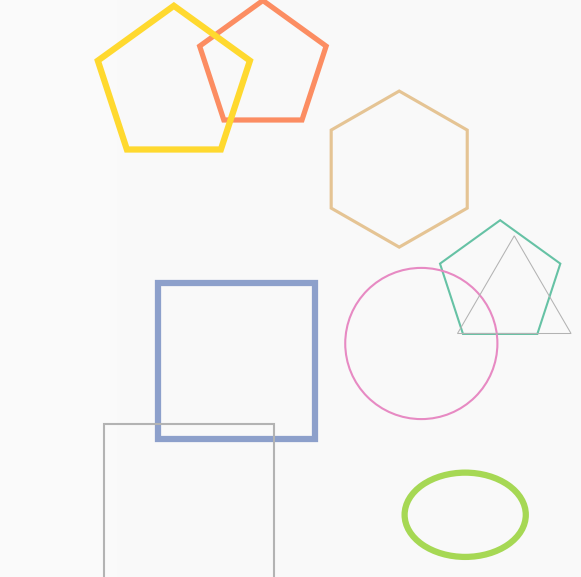[{"shape": "pentagon", "thickness": 1, "radius": 0.54, "center": [0.861, 0.509]}, {"shape": "pentagon", "thickness": 2.5, "radius": 0.57, "center": [0.452, 0.884]}, {"shape": "square", "thickness": 3, "radius": 0.67, "center": [0.407, 0.374]}, {"shape": "circle", "thickness": 1, "radius": 0.65, "center": [0.725, 0.404]}, {"shape": "oval", "thickness": 3, "radius": 0.52, "center": [0.8, 0.108]}, {"shape": "pentagon", "thickness": 3, "radius": 0.69, "center": [0.299, 0.852]}, {"shape": "hexagon", "thickness": 1.5, "radius": 0.68, "center": [0.687, 0.706]}, {"shape": "square", "thickness": 1, "radius": 0.73, "center": [0.325, 0.12]}, {"shape": "triangle", "thickness": 0.5, "radius": 0.56, "center": [0.885, 0.478]}]